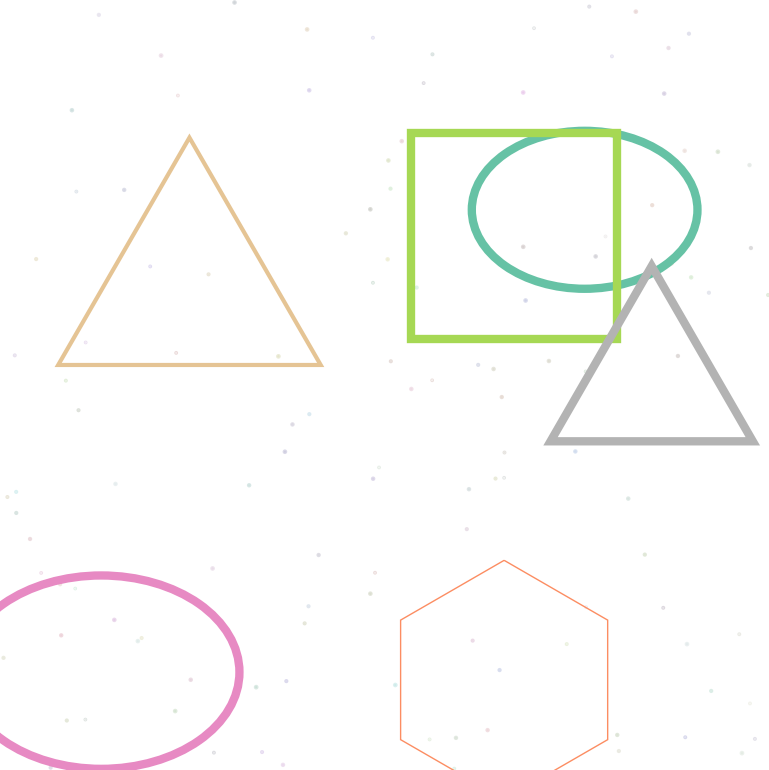[{"shape": "oval", "thickness": 3, "radius": 0.73, "center": [0.759, 0.728]}, {"shape": "hexagon", "thickness": 0.5, "radius": 0.78, "center": [0.655, 0.117]}, {"shape": "oval", "thickness": 3, "radius": 0.9, "center": [0.132, 0.127]}, {"shape": "square", "thickness": 3, "radius": 0.67, "center": [0.667, 0.693]}, {"shape": "triangle", "thickness": 1.5, "radius": 0.98, "center": [0.246, 0.624]}, {"shape": "triangle", "thickness": 3, "radius": 0.76, "center": [0.846, 0.503]}]